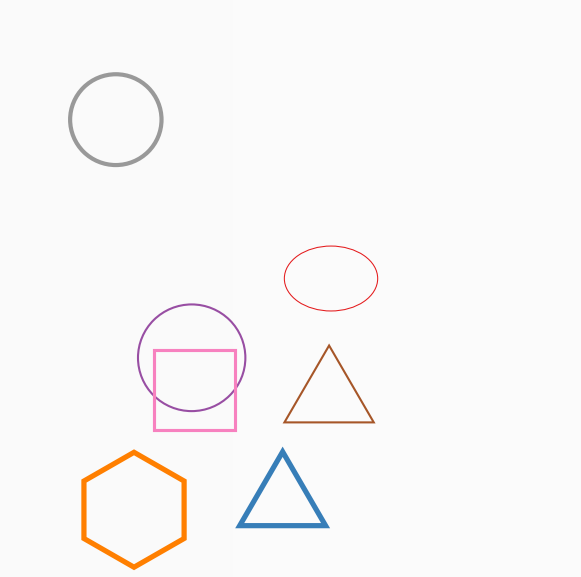[{"shape": "oval", "thickness": 0.5, "radius": 0.4, "center": [0.569, 0.517]}, {"shape": "triangle", "thickness": 2.5, "radius": 0.43, "center": [0.486, 0.132]}, {"shape": "circle", "thickness": 1, "radius": 0.46, "center": [0.33, 0.38]}, {"shape": "hexagon", "thickness": 2.5, "radius": 0.5, "center": [0.231, 0.116]}, {"shape": "triangle", "thickness": 1, "radius": 0.44, "center": [0.566, 0.312]}, {"shape": "square", "thickness": 1.5, "radius": 0.35, "center": [0.335, 0.324]}, {"shape": "circle", "thickness": 2, "radius": 0.39, "center": [0.199, 0.792]}]